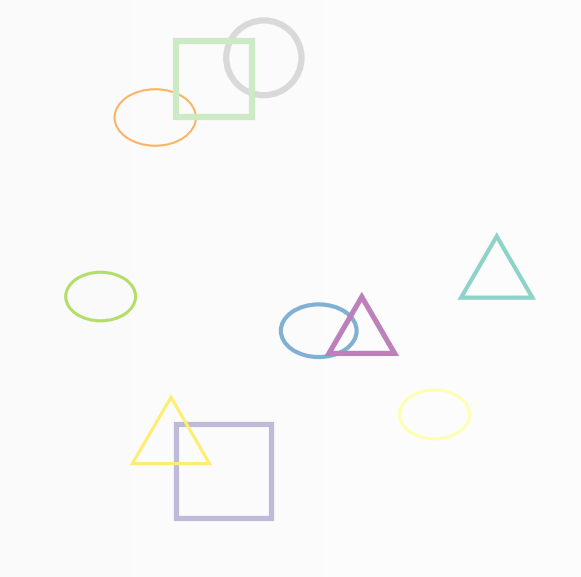[{"shape": "triangle", "thickness": 2, "radius": 0.35, "center": [0.855, 0.519]}, {"shape": "oval", "thickness": 1.5, "radius": 0.3, "center": [0.748, 0.282]}, {"shape": "square", "thickness": 2.5, "radius": 0.41, "center": [0.385, 0.184]}, {"shape": "oval", "thickness": 2, "radius": 0.33, "center": [0.548, 0.426]}, {"shape": "oval", "thickness": 1, "radius": 0.35, "center": [0.267, 0.796]}, {"shape": "oval", "thickness": 1.5, "radius": 0.3, "center": [0.173, 0.486]}, {"shape": "circle", "thickness": 3, "radius": 0.32, "center": [0.454, 0.899]}, {"shape": "triangle", "thickness": 2.5, "radius": 0.33, "center": [0.622, 0.42]}, {"shape": "square", "thickness": 3, "radius": 0.33, "center": [0.368, 0.862]}, {"shape": "triangle", "thickness": 1.5, "radius": 0.38, "center": [0.294, 0.235]}]